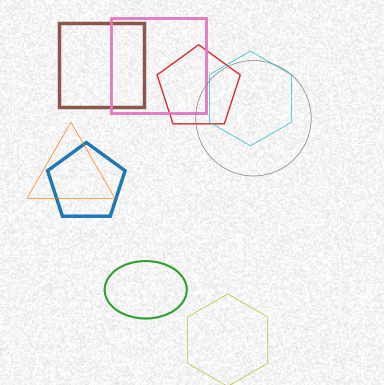[{"shape": "pentagon", "thickness": 2.5, "radius": 0.53, "center": [0.224, 0.524]}, {"shape": "triangle", "thickness": 0.5, "radius": 0.66, "center": [0.184, 0.551]}, {"shape": "oval", "thickness": 1.5, "radius": 0.53, "center": [0.378, 0.247]}, {"shape": "pentagon", "thickness": 1, "radius": 0.57, "center": [0.516, 0.77]}, {"shape": "square", "thickness": 2.5, "radius": 0.55, "center": [0.264, 0.831]}, {"shape": "square", "thickness": 2, "radius": 0.61, "center": [0.412, 0.83]}, {"shape": "circle", "thickness": 0.5, "radius": 0.75, "center": [0.658, 0.693]}, {"shape": "hexagon", "thickness": 0.5, "radius": 0.6, "center": [0.591, 0.117]}, {"shape": "hexagon", "thickness": 0.5, "radius": 0.62, "center": [0.65, 0.744]}]